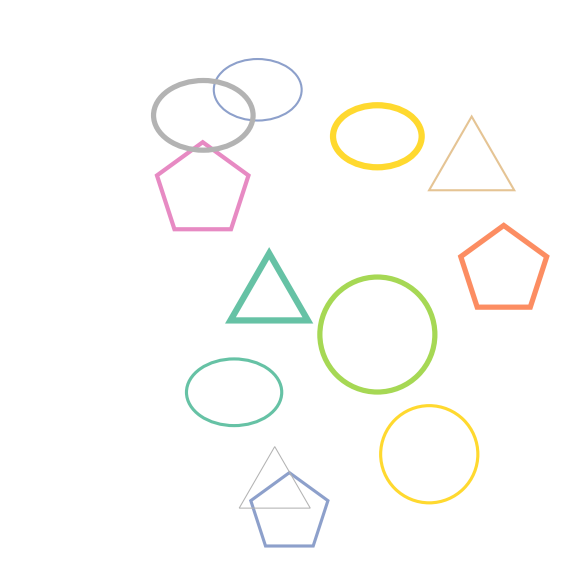[{"shape": "triangle", "thickness": 3, "radius": 0.39, "center": [0.466, 0.483]}, {"shape": "oval", "thickness": 1.5, "radius": 0.41, "center": [0.405, 0.32]}, {"shape": "pentagon", "thickness": 2.5, "radius": 0.39, "center": [0.872, 0.531]}, {"shape": "oval", "thickness": 1, "radius": 0.38, "center": [0.446, 0.844]}, {"shape": "pentagon", "thickness": 1.5, "radius": 0.35, "center": [0.501, 0.11]}, {"shape": "pentagon", "thickness": 2, "radius": 0.42, "center": [0.351, 0.67]}, {"shape": "circle", "thickness": 2.5, "radius": 0.5, "center": [0.653, 0.42]}, {"shape": "oval", "thickness": 3, "radius": 0.38, "center": [0.653, 0.763]}, {"shape": "circle", "thickness": 1.5, "radius": 0.42, "center": [0.743, 0.213]}, {"shape": "triangle", "thickness": 1, "radius": 0.43, "center": [0.817, 0.712]}, {"shape": "triangle", "thickness": 0.5, "radius": 0.36, "center": [0.476, 0.155]}, {"shape": "oval", "thickness": 2.5, "radius": 0.43, "center": [0.352, 0.799]}]